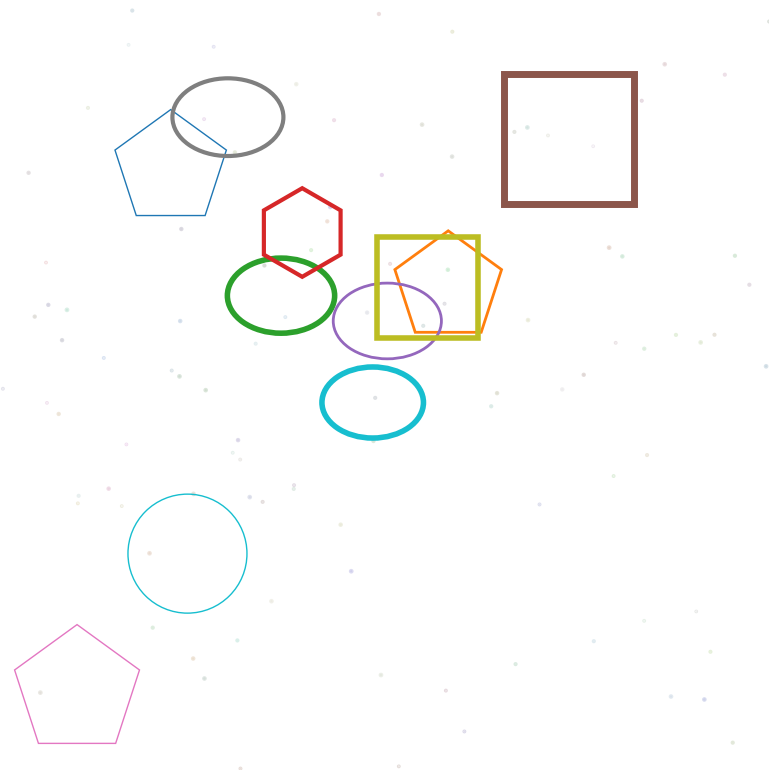[{"shape": "pentagon", "thickness": 0.5, "radius": 0.38, "center": [0.222, 0.782]}, {"shape": "pentagon", "thickness": 1, "radius": 0.36, "center": [0.582, 0.627]}, {"shape": "oval", "thickness": 2, "radius": 0.35, "center": [0.365, 0.616]}, {"shape": "hexagon", "thickness": 1.5, "radius": 0.29, "center": [0.393, 0.698]}, {"shape": "oval", "thickness": 1, "radius": 0.35, "center": [0.503, 0.583]}, {"shape": "square", "thickness": 2.5, "radius": 0.42, "center": [0.739, 0.82]}, {"shape": "pentagon", "thickness": 0.5, "radius": 0.43, "center": [0.1, 0.104]}, {"shape": "oval", "thickness": 1.5, "radius": 0.36, "center": [0.296, 0.848]}, {"shape": "square", "thickness": 2, "radius": 0.33, "center": [0.555, 0.627]}, {"shape": "oval", "thickness": 2, "radius": 0.33, "center": [0.484, 0.477]}, {"shape": "circle", "thickness": 0.5, "radius": 0.39, "center": [0.243, 0.281]}]